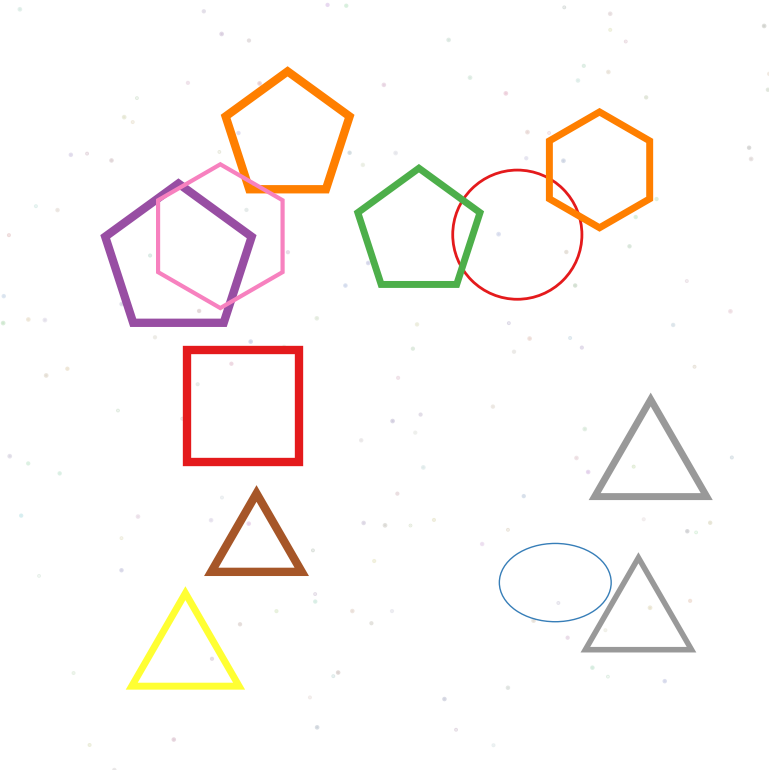[{"shape": "square", "thickness": 3, "radius": 0.36, "center": [0.316, 0.473]}, {"shape": "circle", "thickness": 1, "radius": 0.42, "center": [0.672, 0.695]}, {"shape": "oval", "thickness": 0.5, "radius": 0.36, "center": [0.721, 0.243]}, {"shape": "pentagon", "thickness": 2.5, "radius": 0.42, "center": [0.544, 0.698]}, {"shape": "pentagon", "thickness": 3, "radius": 0.5, "center": [0.232, 0.662]}, {"shape": "hexagon", "thickness": 2.5, "radius": 0.38, "center": [0.779, 0.779]}, {"shape": "pentagon", "thickness": 3, "radius": 0.42, "center": [0.374, 0.823]}, {"shape": "triangle", "thickness": 2.5, "radius": 0.4, "center": [0.241, 0.149]}, {"shape": "triangle", "thickness": 3, "radius": 0.34, "center": [0.333, 0.291]}, {"shape": "hexagon", "thickness": 1.5, "radius": 0.47, "center": [0.286, 0.693]}, {"shape": "triangle", "thickness": 2, "radius": 0.4, "center": [0.829, 0.196]}, {"shape": "triangle", "thickness": 2.5, "radius": 0.42, "center": [0.845, 0.397]}]